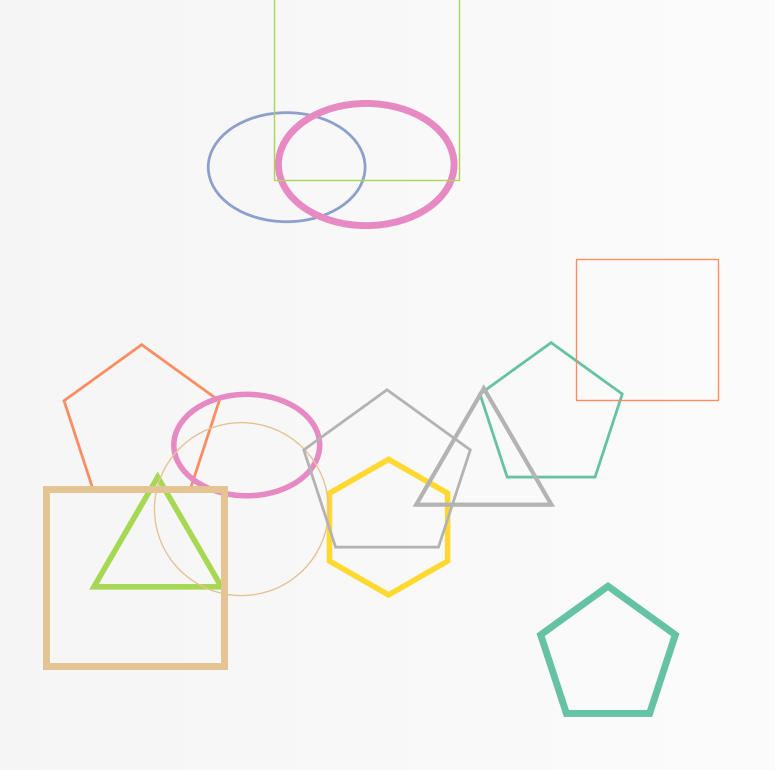[{"shape": "pentagon", "thickness": 1, "radius": 0.48, "center": [0.711, 0.458]}, {"shape": "pentagon", "thickness": 2.5, "radius": 0.46, "center": [0.785, 0.147]}, {"shape": "square", "thickness": 0.5, "radius": 0.46, "center": [0.835, 0.572]}, {"shape": "pentagon", "thickness": 1, "radius": 0.53, "center": [0.183, 0.447]}, {"shape": "oval", "thickness": 1, "radius": 0.51, "center": [0.37, 0.783]}, {"shape": "oval", "thickness": 2.5, "radius": 0.57, "center": [0.473, 0.786]}, {"shape": "oval", "thickness": 2, "radius": 0.47, "center": [0.318, 0.422]}, {"shape": "square", "thickness": 0.5, "radius": 0.6, "center": [0.473, 0.886]}, {"shape": "triangle", "thickness": 2, "radius": 0.47, "center": [0.203, 0.285]}, {"shape": "hexagon", "thickness": 2, "radius": 0.44, "center": [0.501, 0.315]}, {"shape": "circle", "thickness": 0.5, "radius": 0.56, "center": [0.312, 0.339]}, {"shape": "square", "thickness": 2.5, "radius": 0.57, "center": [0.174, 0.25]}, {"shape": "triangle", "thickness": 1.5, "radius": 0.5, "center": [0.624, 0.395]}, {"shape": "pentagon", "thickness": 1, "radius": 0.56, "center": [0.499, 0.381]}]